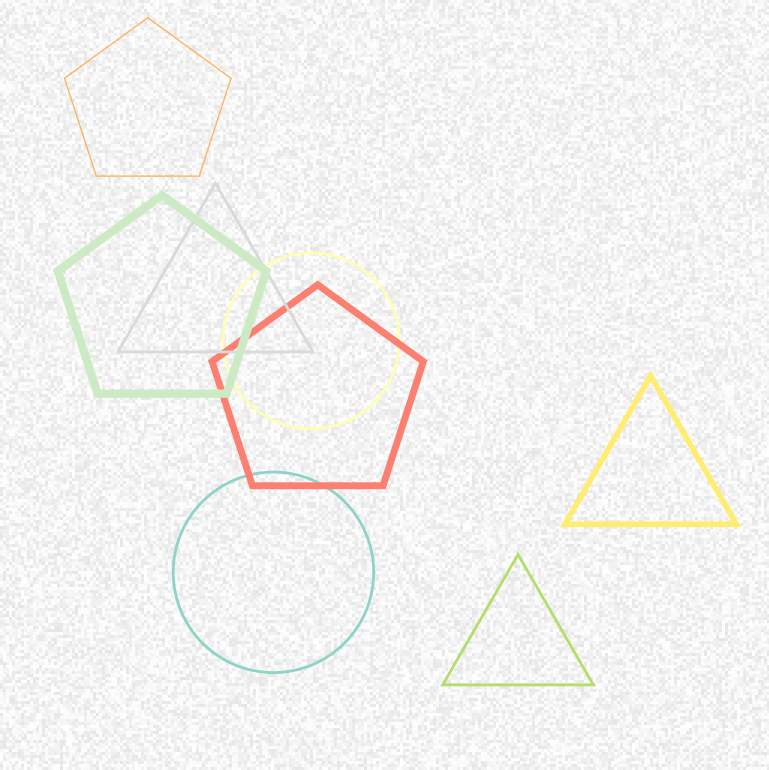[{"shape": "circle", "thickness": 1, "radius": 0.65, "center": [0.355, 0.257]}, {"shape": "circle", "thickness": 1, "radius": 0.57, "center": [0.404, 0.557]}, {"shape": "pentagon", "thickness": 2.5, "radius": 0.72, "center": [0.413, 0.486]}, {"shape": "pentagon", "thickness": 0.5, "radius": 0.57, "center": [0.192, 0.863]}, {"shape": "triangle", "thickness": 1, "radius": 0.56, "center": [0.673, 0.167]}, {"shape": "triangle", "thickness": 1, "radius": 0.73, "center": [0.28, 0.616]}, {"shape": "pentagon", "thickness": 3, "radius": 0.71, "center": [0.211, 0.604]}, {"shape": "triangle", "thickness": 2, "radius": 0.64, "center": [0.845, 0.383]}]